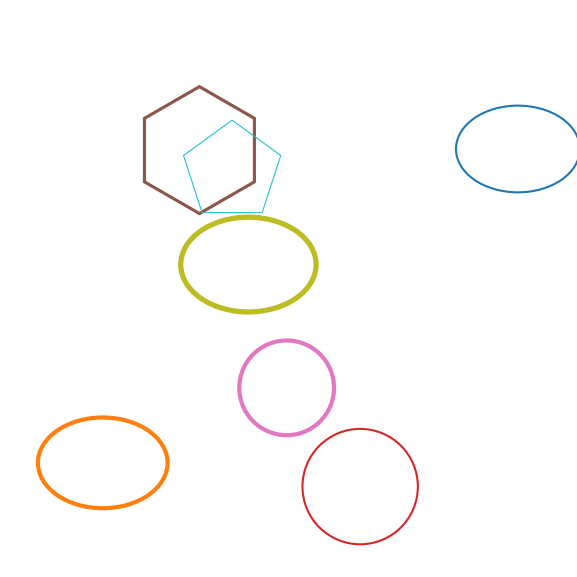[{"shape": "oval", "thickness": 1, "radius": 0.54, "center": [0.897, 0.741]}, {"shape": "oval", "thickness": 2, "radius": 0.56, "center": [0.178, 0.198]}, {"shape": "circle", "thickness": 1, "radius": 0.5, "center": [0.624, 0.157]}, {"shape": "hexagon", "thickness": 1.5, "radius": 0.55, "center": [0.345, 0.739]}, {"shape": "circle", "thickness": 2, "radius": 0.41, "center": [0.496, 0.328]}, {"shape": "oval", "thickness": 2.5, "radius": 0.59, "center": [0.43, 0.541]}, {"shape": "pentagon", "thickness": 0.5, "radius": 0.44, "center": [0.402, 0.703]}]